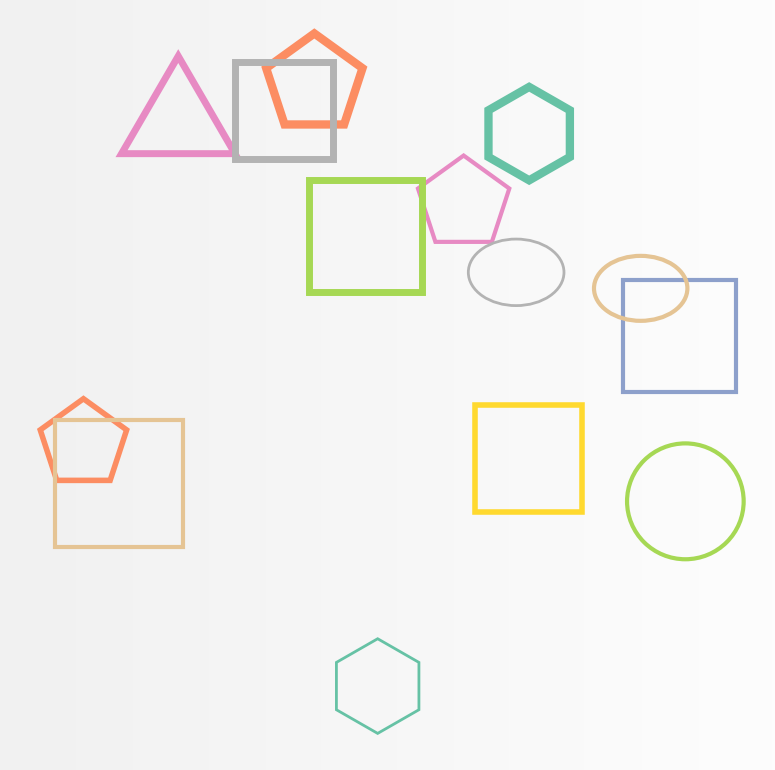[{"shape": "hexagon", "thickness": 1, "radius": 0.31, "center": [0.487, 0.109]}, {"shape": "hexagon", "thickness": 3, "radius": 0.3, "center": [0.683, 0.826]}, {"shape": "pentagon", "thickness": 2, "radius": 0.29, "center": [0.108, 0.424]}, {"shape": "pentagon", "thickness": 3, "radius": 0.33, "center": [0.406, 0.891]}, {"shape": "square", "thickness": 1.5, "radius": 0.36, "center": [0.876, 0.564]}, {"shape": "pentagon", "thickness": 1.5, "radius": 0.31, "center": [0.598, 0.736]}, {"shape": "triangle", "thickness": 2.5, "radius": 0.42, "center": [0.23, 0.843]}, {"shape": "square", "thickness": 2.5, "radius": 0.36, "center": [0.472, 0.694]}, {"shape": "circle", "thickness": 1.5, "radius": 0.38, "center": [0.884, 0.349]}, {"shape": "square", "thickness": 2, "radius": 0.35, "center": [0.682, 0.405]}, {"shape": "oval", "thickness": 1.5, "radius": 0.3, "center": [0.827, 0.626]}, {"shape": "square", "thickness": 1.5, "radius": 0.41, "center": [0.153, 0.372]}, {"shape": "square", "thickness": 2.5, "radius": 0.32, "center": [0.366, 0.856]}, {"shape": "oval", "thickness": 1, "radius": 0.31, "center": [0.666, 0.646]}]